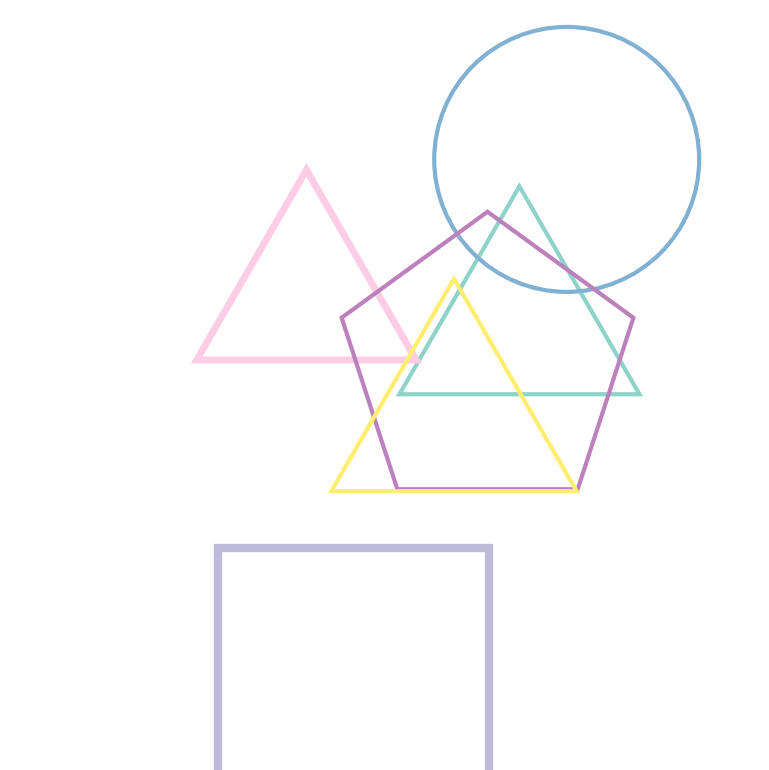[{"shape": "triangle", "thickness": 1.5, "radius": 0.9, "center": [0.675, 0.578]}, {"shape": "square", "thickness": 3, "radius": 0.88, "center": [0.459, 0.112]}, {"shape": "circle", "thickness": 1.5, "radius": 0.86, "center": [0.736, 0.793]}, {"shape": "triangle", "thickness": 2.5, "radius": 0.82, "center": [0.398, 0.615]}, {"shape": "pentagon", "thickness": 1.5, "radius": 1.0, "center": [0.633, 0.526]}, {"shape": "triangle", "thickness": 1.5, "radius": 0.92, "center": [0.59, 0.454]}]